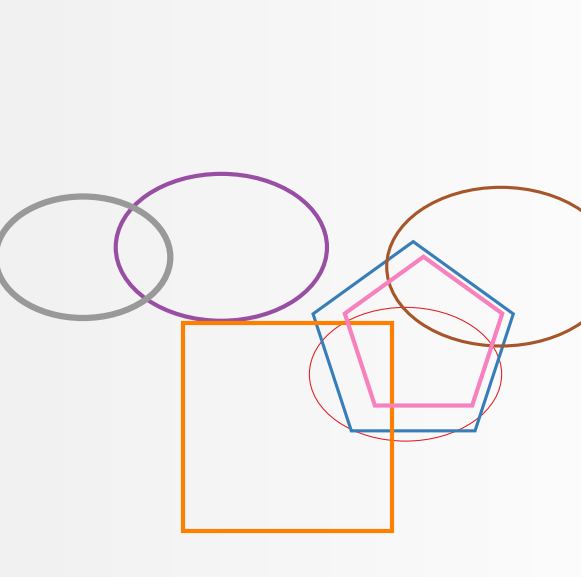[{"shape": "oval", "thickness": 0.5, "radius": 0.83, "center": [0.698, 0.351]}, {"shape": "pentagon", "thickness": 1.5, "radius": 0.91, "center": [0.711, 0.4]}, {"shape": "oval", "thickness": 2, "radius": 0.91, "center": [0.381, 0.571]}, {"shape": "square", "thickness": 2, "radius": 0.9, "center": [0.494, 0.259]}, {"shape": "oval", "thickness": 1.5, "radius": 0.98, "center": [0.862, 0.537]}, {"shape": "pentagon", "thickness": 2, "radius": 0.71, "center": [0.729, 0.412]}, {"shape": "oval", "thickness": 3, "radius": 0.75, "center": [0.143, 0.554]}]